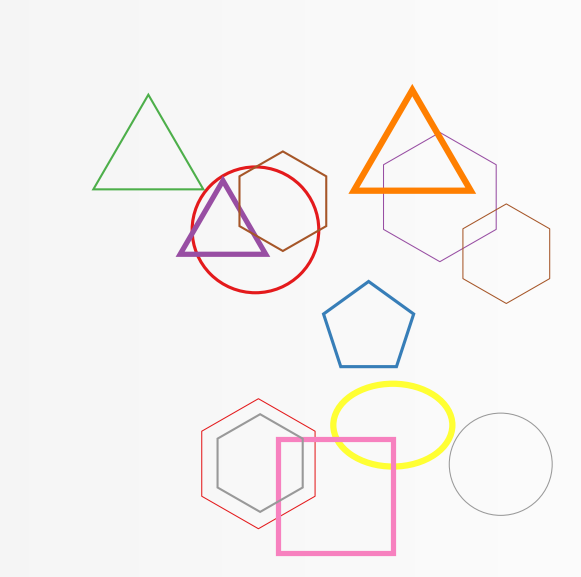[{"shape": "hexagon", "thickness": 0.5, "radius": 0.56, "center": [0.445, 0.196]}, {"shape": "circle", "thickness": 1.5, "radius": 0.54, "center": [0.439, 0.601]}, {"shape": "pentagon", "thickness": 1.5, "radius": 0.41, "center": [0.634, 0.43]}, {"shape": "triangle", "thickness": 1, "radius": 0.55, "center": [0.255, 0.726]}, {"shape": "triangle", "thickness": 2.5, "radius": 0.43, "center": [0.384, 0.601]}, {"shape": "hexagon", "thickness": 0.5, "radius": 0.56, "center": [0.757, 0.658]}, {"shape": "triangle", "thickness": 3, "radius": 0.58, "center": [0.709, 0.727]}, {"shape": "oval", "thickness": 3, "radius": 0.51, "center": [0.676, 0.263]}, {"shape": "hexagon", "thickness": 1, "radius": 0.43, "center": [0.487, 0.651]}, {"shape": "hexagon", "thickness": 0.5, "radius": 0.43, "center": [0.871, 0.56]}, {"shape": "square", "thickness": 2.5, "radius": 0.5, "center": [0.578, 0.14]}, {"shape": "hexagon", "thickness": 1, "radius": 0.42, "center": [0.448, 0.197]}, {"shape": "circle", "thickness": 0.5, "radius": 0.44, "center": [0.861, 0.195]}]